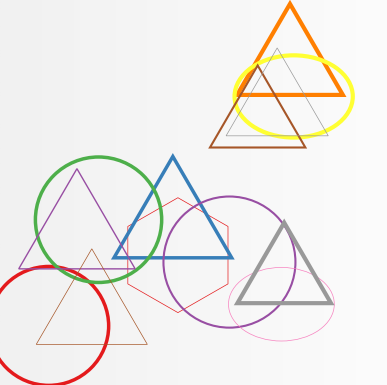[{"shape": "circle", "thickness": 2.5, "radius": 0.77, "center": [0.126, 0.153]}, {"shape": "hexagon", "thickness": 0.5, "radius": 0.75, "center": [0.459, 0.337]}, {"shape": "triangle", "thickness": 2.5, "radius": 0.88, "center": [0.446, 0.418]}, {"shape": "circle", "thickness": 2.5, "radius": 0.81, "center": [0.254, 0.429]}, {"shape": "circle", "thickness": 1.5, "radius": 0.85, "center": [0.592, 0.319]}, {"shape": "triangle", "thickness": 1, "radius": 0.87, "center": [0.199, 0.388]}, {"shape": "triangle", "thickness": 3, "radius": 0.79, "center": [0.748, 0.832]}, {"shape": "oval", "thickness": 3, "radius": 0.76, "center": [0.758, 0.749]}, {"shape": "triangle", "thickness": 1.5, "radius": 0.71, "center": [0.665, 0.688]}, {"shape": "triangle", "thickness": 0.5, "radius": 0.83, "center": [0.237, 0.188]}, {"shape": "oval", "thickness": 0.5, "radius": 0.68, "center": [0.726, 0.21]}, {"shape": "triangle", "thickness": 3, "radius": 0.7, "center": [0.733, 0.282]}, {"shape": "triangle", "thickness": 0.5, "radius": 0.76, "center": [0.715, 0.723]}]